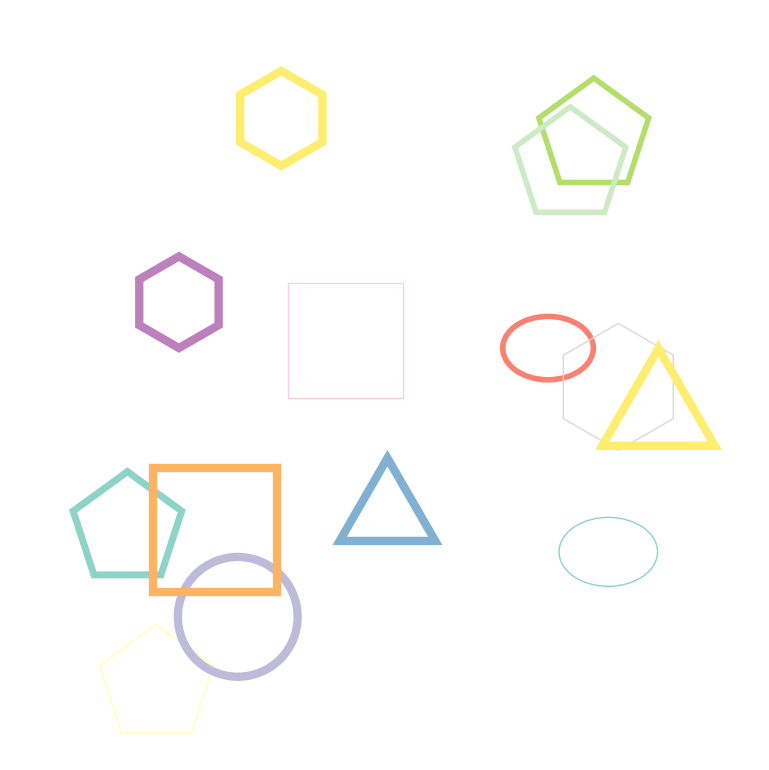[{"shape": "oval", "thickness": 0.5, "radius": 0.32, "center": [0.79, 0.283]}, {"shape": "pentagon", "thickness": 2.5, "radius": 0.37, "center": [0.165, 0.313]}, {"shape": "pentagon", "thickness": 0.5, "radius": 0.39, "center": [0.203, 0.112]}, {"shape": "circle", "thickness": 3, "radius": 0.39, "center": [0.309, 0.199]}, {"shape": "oval", "thickness": 2, "radius": 0.29, "center": [0.712, 0.548]}, {"shape": "triangle", "thickness": 3, "radius": 0.36, "center": [0.503, 0.333]}, {"shape": "square", "thickness": 3, "radius": 0.4, "center": [0.279, 0.312]}, {"shape": "pentagon", "thickness": 2, "radius": 0.37, "center": [0.771, 0.824]}, {"shape": "square", "thickness": 0.5, "radius": 0.37, "center": [0.449, 0.557]}, {"shape": "hexagon", "thickness": 0.5, "radius": 0.41, "center": [0.803, 0.498]}, {"shape": "hexagon", "thickness": 3, "radius": 0.3, "center": [0.232, 0.607]}, {"shape": "pentagon", "thickness": 2, "radius": 0.38, "center": [0.741, 0.786]}, {"shape": "triangle", "thickness": 3, "radius": 0.42, "center": [0.855, 0.463]}, {"shape": "hexagon", "thickness": 3, "radius": 0.31, "center": [0.365, 0.846]}]